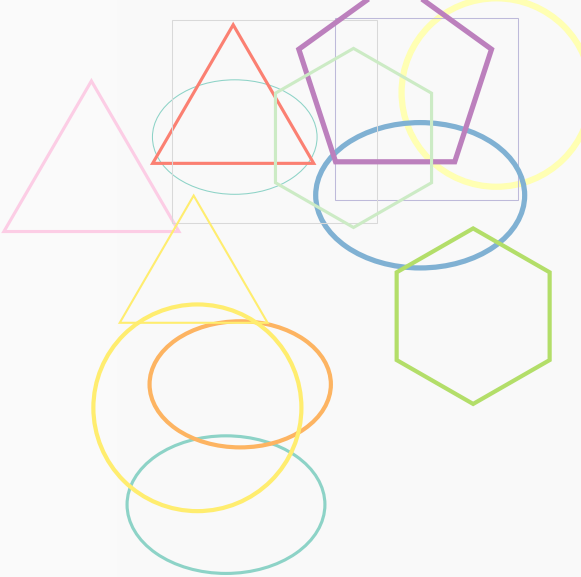[{"shape": "oval", "thickness": 1.5, "radius": 0.85, "center": [0.389, 0.125]}, {"shape": "oval", "thickness": 0.5, "radius": 0.71, "center": [0.404, 0.762]}, {"shape": "circle", "thickness": 3, "radius": 0.82, "center": [0.854, 0.839]}, {"shape": "square", "thickness": 0.5, "radius": 0.79, "center": [0.733, 0.81]}, {"shape": "triangle", "thickness": 1.5, "radius": 0.8, "center": [0.401, 0.796]}, {"shape": "oval", "thickness": 2.5, "radius": 0.9, "center": [0.723, 0.661]}, {"shape": "oval", "thickness": 2, "radius": 0.78, "center": [0.413, 0.334]}, {"shape": "hexagon", "thickness": 2, "radius": 0.76, "center": [0.814, 0.452]}, {"shape": "triangle", "thickness": 1.5, "radius": 0.87, "center": [0.157, 0.685]}, {"shape": "square", "thickness": 0.5, "radius": 0.88, "center": [0.472, 0.789]}, {"shape": "pentagon", "thickness": 2.5, "radius": 0.87, "center": [0.68, 0.86]}, {"shape": "hexagon", "thickness": 1.5, "radius": 0.78, "center": [0.608, 0.76]}, {"shape": "circle", "thickness": 2, "radius": 0.89, "center": [0.34, 0.293]}, {"shape": "triangle", "thickness": 1, "radius": 0.73, "center": [0.333, 0.514]}]